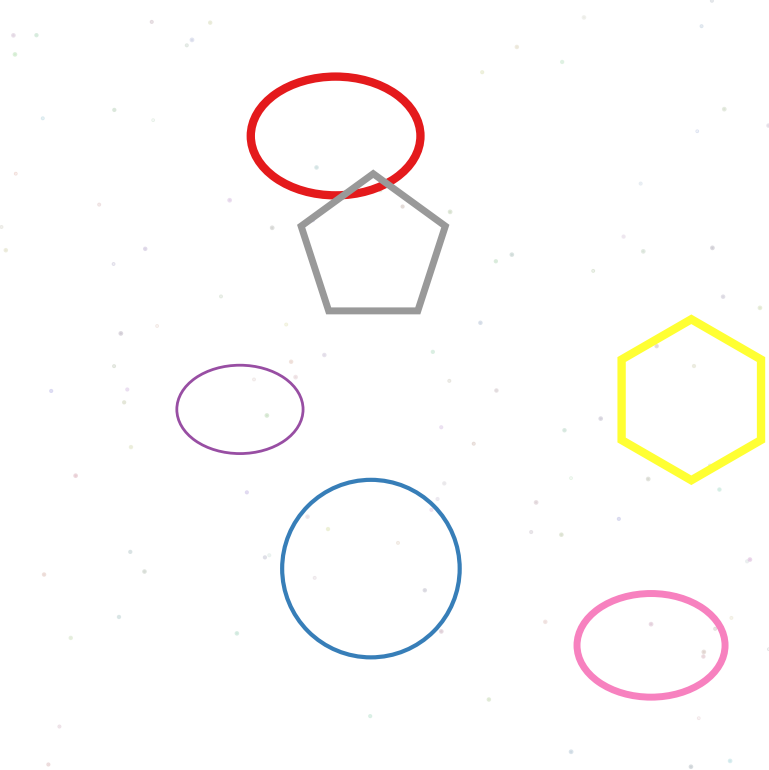[{"shape": "oval", "thickness": 3, "radius": 0.55, "center": [0.436, 0.823]}, {"shape": "circle", "thickness": 1.5, "radius": 0.58, "center": [0.482, 0.262]}, {"shape": "oval", "thickness": 1, "radius": 0.41, "center": [0.312, 0.468]}, {"shape": "hexagon", "thickness": 3, "radius": 0.52, "center": [0.898, 0.481]}, {"shape": "oval", "thickness": 2.5, "radius": 0.48, "center": [0.846, 0.162]}, {"shape": "pentagon", "thickness": 2.5, "radius": 0.49, "center": [0.485, 0.676]}]